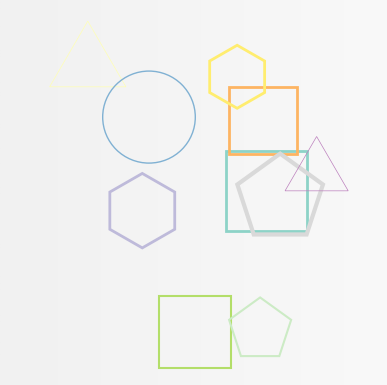[{"shape": "square", "thickness": 2, "radius": 0.52, "center": [0.688, 0.504]}, {"shape": "triangle", "thickness": 0.5, "radius": 0.57, "center": [0.227, 0.831]}, {"shape": "hexagon", "thickness": 2, "radius": 0.48, "center": [0.367, 0.453]}, {"shape": "circle", "thickness": 1, "radius": 0.6, "center": [0.384, 0.696]}, {"shape": "square", "thickness": 2, "radius": 0.44, "center": [0.678, 0.688]}, {"shape": "square", "thickness": 1.5, "radius": 0.47, "center": [0.504, 0.138]}, {"shape": "pentagon", "thickness": 3, "radius": 0.58, "center": [0.723, 0.485]}, {"shape": "triangle", "thickness": 0.5, "radius": 0.47, "center": [0.817, 0.551]}, {"shape": "pentagon", "thickness": 1.5, "radius": 0.42, "center": [0.671, 0.143]}, {"shape": "hexagon", "thickness": 2, "radius": 0.41, "center": [0.612, 0.801]}]